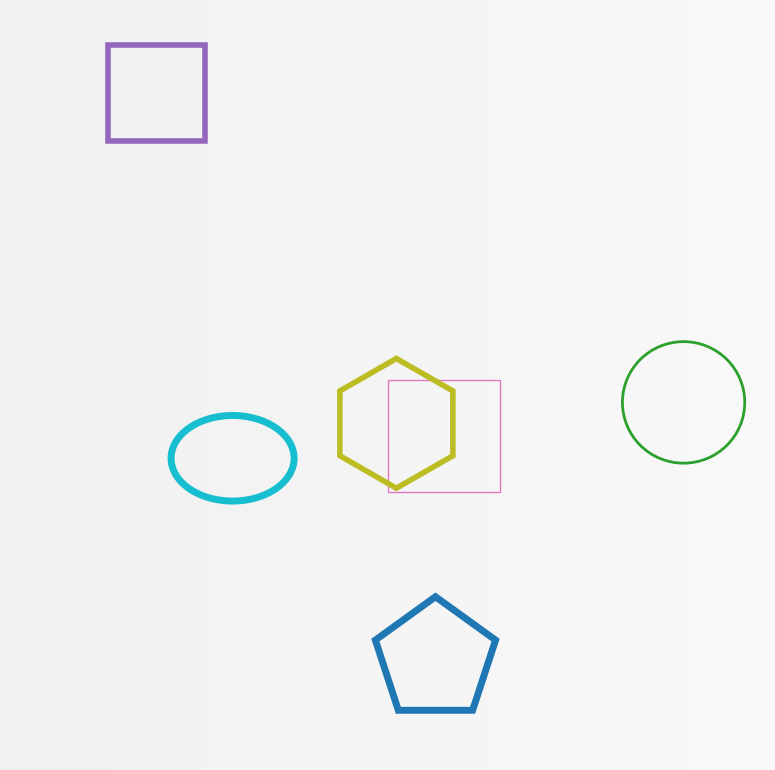[{"shape": "pentagon", "thickness": 2.5, "radius": 0.41, "center": [0.562, 0.144]}, {"shape": "circle", "thickness": 1, "radius": 0.39, "center": [0.882, 0.477]}, {"shape": "square", "thickness": 2, "radius": 0.31, "center": [0.202, 0.879]}, {"shape": "square", "thickness": 0.5, "radius": 0.36, "center": [0.573, 0.434]}, {"shape": "hexagon", "thickness": 2, "radius": 0.42, "center": [0.511, 0.45]}, {"shape": "oval", "thickness": 2.5, "radius": 0.4, "center": [0.3, 0.405]}]